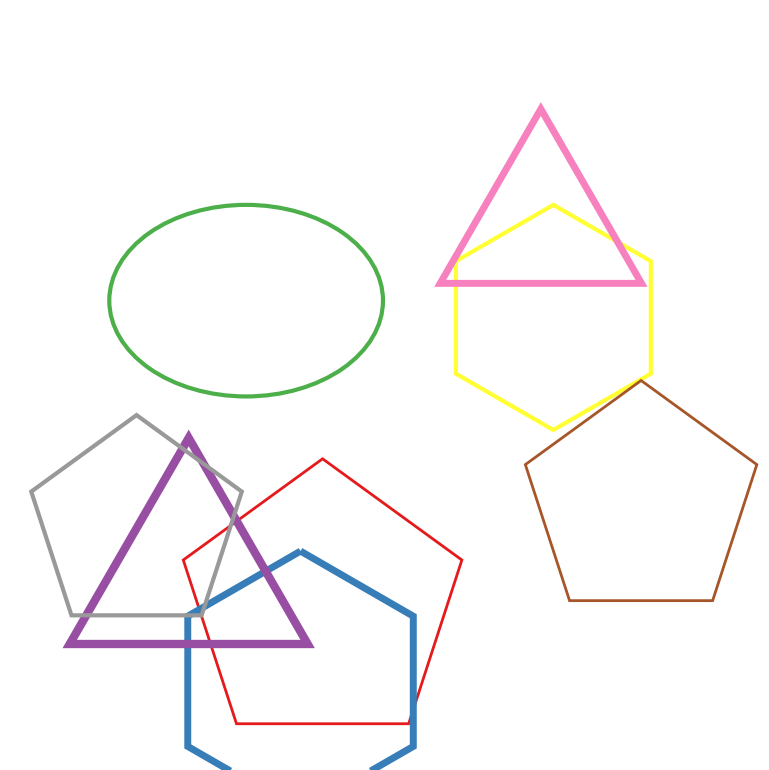[{"shape": "pentagon", "thickness": 1, "radius": 0.95, "center": [0.419, 0.214]}, {"shape": "hexagon", "thickness": 2.5, "radius": 0.85, "center": [0.39, 0.115]}, {"shape": "oval", "thickness": 1.5, "radius": 0.89, "center": [0.32, 0.61]}, {"shape": "triangle", "thickness": 3, "radius": 0.89, "center": [0.245, 0.253]}, {"shape": "hexagon", "thickness": 1.5, "radius": 0.73, "center": [0.719, 0.588]}, {"shape": "pentagon", "thickness": 1, "radius": 0.79, "center": [0.833, 0.348]}, {"shape": "triangle", "thickness": 2.5, "radius": 0.75, "center": [0.702, 0.707]}, {"shape": "pentagon", "thickness": 1.5, "radius": 0.72, "center": [0.177, 0.317]}]